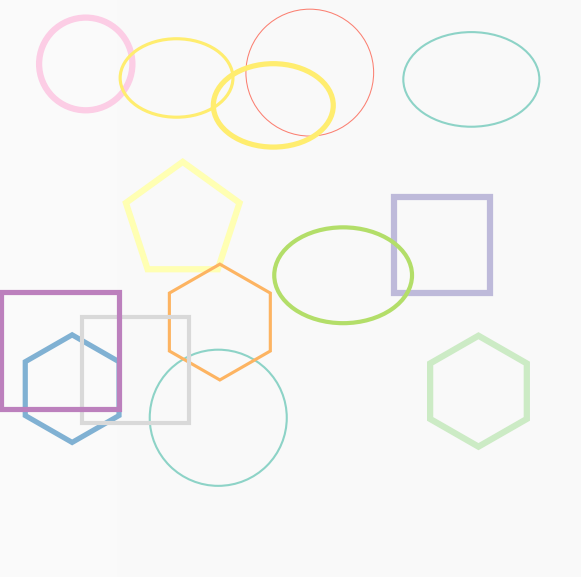[{"shape": "oval", "thickness": 1, "radius": 0.59, "center": [0.811, 0.862]}, {"shape": "circle", "thickness": 1, "radius": 0.59, "center": [0.375, 0.276]}, {"shape": "pentagon", "thickness": 3, "radius": 0.51, "center": [0.314, 0.616]}, {"shape": "square", "thickness": 3, "radius": 0.41, "center": [0.761, 0.575]}, {"shape": "circle", "thickness": 0.5, "radius": 0.55, "center": [0.533, 0.873]}, {"shape": "hexagon", "thickness": 2.5, "radius": 0.47, "center": [0.124, 0.326]}, {"shape": "hexagon", "thickness": 1.5, "radius": 0.5, "center": [0.378, 0.441]}, {"shape": "oval", "thickness": 2, "radius": 0.59, "center": [0.59, 0.522]}, {"shape": "circle", "thickness": 3, "radius": 0.4, "center": [0.148, 0.888]}, {"shape": "square", "thickness": 2, "radius": 0.46, "center": [0.232, 0.359]}, {"shape": "square", "thickness": 2.5, "radius": 0.51, "center": [0.103, 0.392]}, {"shape": "hexagon", "thickness": 3, "radius": 0.48, "center": [0.823, 0.322]}, {"shape": "oval", "thickness": 1.5, "radius": 0.49, "center": [0.304, 0.864]}, {"shape": "oval", "thickness": 2.5, "radius": 0.52, "center": [0.47, 0.817]}]